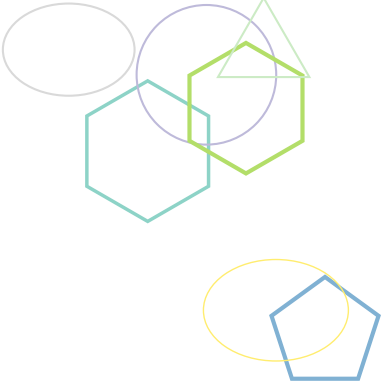[{"shape": "hexagon", "thickness": 2.5, "radius": 0.91, "center": [0.384, 0.607]}, {"shape": "circle", "thickness": 1.5, "radius": 0.91, "center": [0.536, 0.806]}, {"shape": "pentagon", "thickness": 3, "radius": 0.73, "center": [0.844, 0.135]}, {"shape": "hexagon", "thickness": 3, "radius": 0.85, "center": [0.639, 0.719]}, {"shape": "oval", "thickness": 1.5, "radius": 0.86, "center": [0.178, 0.871]}, {"shape": "triangle", "thickness": 1.5, "radius": 0.69, "center": [0.685, 0.868]}, {"shape": "oval", "thickness": 1, "radius": 0.94, "center": [0.717, 0.194]}]